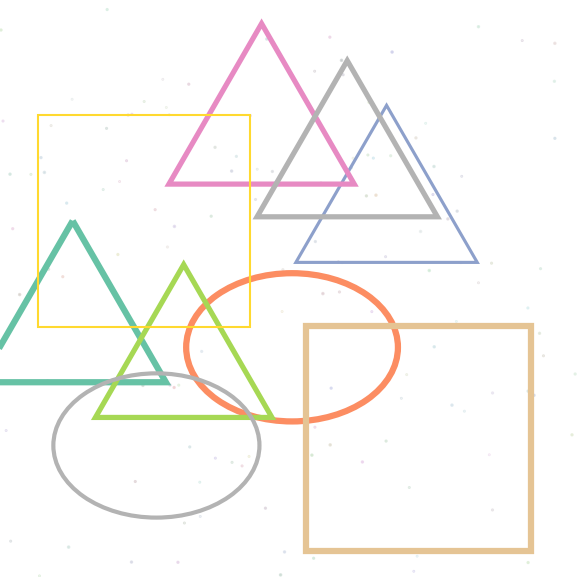[{"shape": "triangle", "thickness": 3, "radius": 0.93, "center": [0.126, 0.43]}, {"shape": "oval", "thickness": 3, "radius": 0.92, "center": [0.506, 0.398]}, {"shape": "triangle", "thickness": 1.5, "radius": 0.91, "center": [0.669, 0.635]}, {"shape": "triangle", "thickness": 2.5, "radius": 0.93, "center": [0.453, 0.773]}, {"shape": "triangle", "thickness": 2.5, "radius": 0.88, "center": [0.318, 0.365]}, {"shape": "square", "thickness": 1, "radius": 0.92, "center": [0.249, 0.616]}, {"shape": "square", "thickness": 3, "radius": 0.97, "center": [0.725, 0.24]}, {"shape": "triangle", "thickness": 2.5, "radius": 0.9, "center": [0.601, 0.714]}, {"shape": "oval", "thickness": 2, "radius": 0.89, "center": [0.271, 0.228]}]